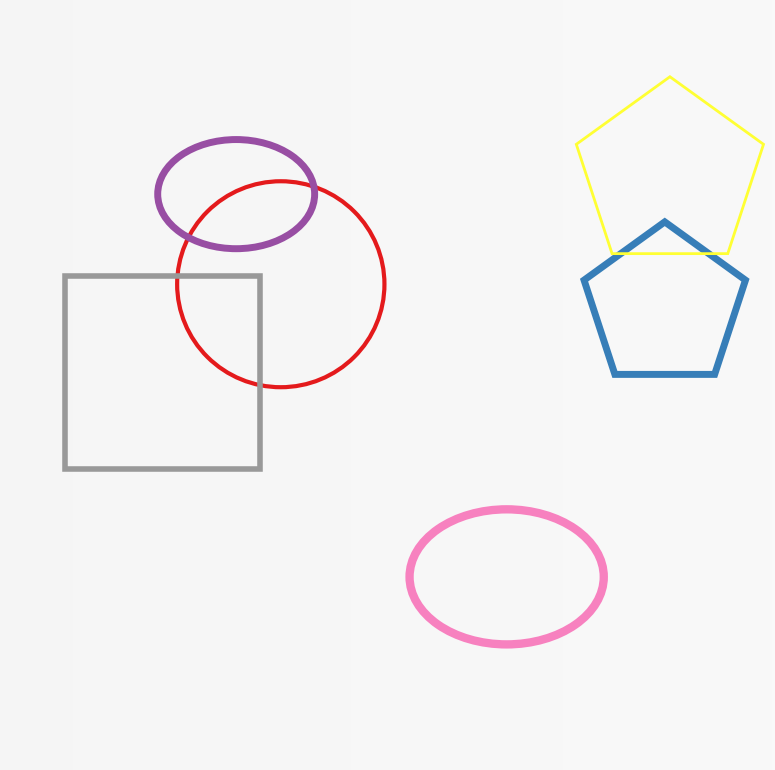[{"shape": "circle", "thickness": 1.5, "radius": 0.67, "center": [0.362, 0.631]}, {"shape": "pentagon", "thickness": 2.5, "radius": 0.55, "center": [0.858, 0.602]}, {"shape": "oval", "thickness": 2.5, "radius": 0.51, "center": [0.305, 0.748]}, {"shape": "pentagon", "thickness": 1, "radius": 0.63, "center": [0.864, 0.773]}, {"shape": "oval", "thickness": 3, "radius": 0.63, "center": [0.654, 0.251]}, {"shape": "square", "thickness": 2, "radius": 0.63, "center": [0.21, 0.516]}]